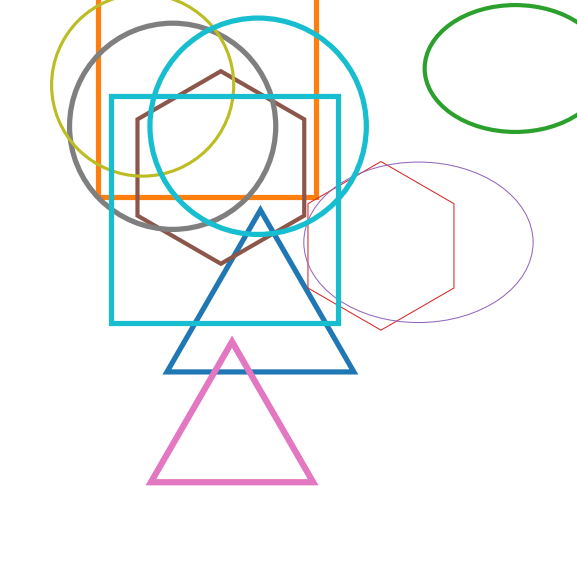[{"shape": "triangle", "thickness": 2.5, "radius": 0.93, "center": [0.451, 0.449]}, {"shape": "square", "thickness": 2.5, "radius": 0.95, "center": [0.358, 0.847]}, {"shape": "oval", "thickness": 2, "radius": 0.78, "center": [0.892, 0.881]}, {"shape": "hexagon", "thickness": 0.5, "radius": 0.73, "center": [0.66, 0.573]}, {"shape": "oval", "thickness": 0.5, "radius": 0.99, "center": [0.725, 0.58]}, {"shape": "hexagon", "thickness": 2, "radius": 0.83, "center": [0.382, 0.709]}, {"shape": "triangle", "thickness": 3, "radius": 0.81, "center": [0.402, 0.245]}, {"shape": "circle", "thickness": 2.5, "radius": 0.89, "center": [0.299, 0.78]}, {"shape": "circle", "thickness": 1.5, "radius": 0.79, "center": [0.247, 0.852]}, {"shape": "circle", "thickness": 2.5, "radius": 0.94, "center": [0.447, 0.781]}, {"shape": "square", "thickness": 2.5, "radius": 0.98, "center": [0.388, 0.637]}]